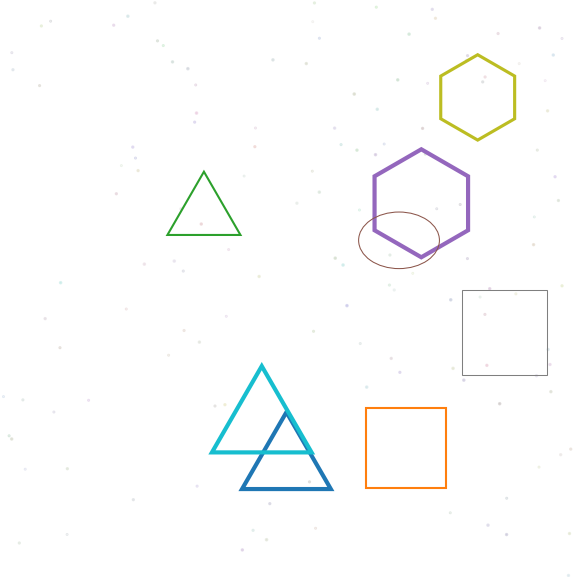[{"shape": "triangle", "thickness": 2, "radius": 0.44, "center": [0.496, 0.197]}, {"shape": "square", "thickness": 1, "radius": 0.35, "center": [0.703, 0.224]}, {"shape": "triangle", "thickness": 1, "radius": 0.37, "center": [0.353, 0.629]}, {"shape": "hexagon", "thickness": 2, "radius": 0.47, "center": [0.73, 0.647]}, {"shape": "oval", "thickness": 0.5, "radius": 0.35, "center": [0.691, 0.583]}, {"shape": "square", "thickness": 0.5, "radius": 0.37, "center": [0.874, 0.424]}, {"shape": "hexagon", "thickness": 1.5, "radius": 0.37, "center": [0.827, 0.83]}, {"shape": "triangle", "thickness": 2, "radius": 0.5, "center": [0.453, 0.266]}]